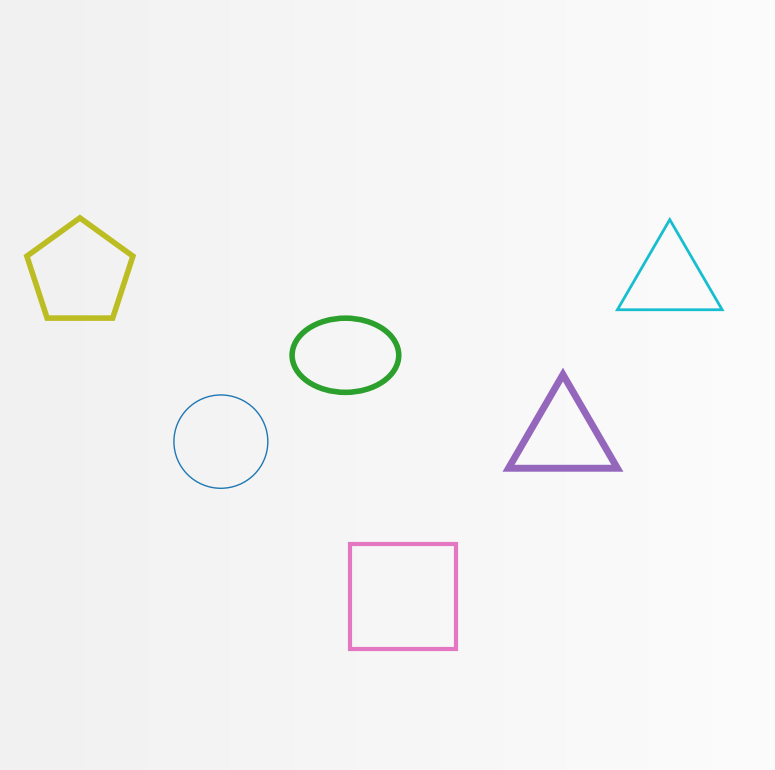[{"shape": "circle", "thickness": 0.5, "radius": 0.3, "center": [0.285, 0.426]}, {"shape": "oval", "thickness": 2, "radius": 0.34, "center": [0.446, 0.539]}, {"shape": "triangle", "thickness": 2.5, "radius": 0.41, "center": [0.726, 0.432]}, {"shape": "square", "thickness": 1.5, "radius": 0.34, "center": [0.52, 0.225]}, {"shape": "pentagon", "thickness": 2, "radius": 0.36, "center": [0.103, 0.645]}, {"shape": "triangle", "thickness": 1, "radius": 0.39, "center": [0.864, 0.637]}]